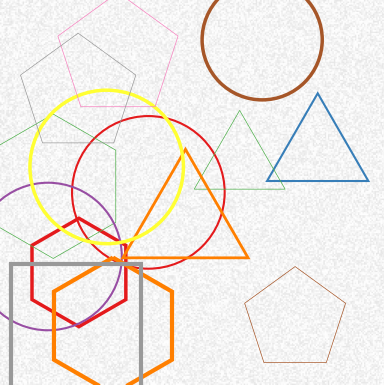[{"shape": "hexagon", "thickness": 2.5, "radius": 0.7, "center": [0.205, 0.292]}, {"shape": "circle", "thickness": 1.5, "radius": 0.99, "center": [0.385, 0.5]}, {"shape": "triangle", "thickness": 1.5, "radius": 0.76, "center": [0.825, 0.606]}, {"shape": "triangle", "thickness": 0.5, "radius": 0.68, "center": [0.622, 0.577]}, {"shape": "hexagon", "thickness": 0.5, "radius": 0.94, "center": [0.138, 0.516]}, {"shape": "circle", "thickness": 1.5, "radius": 0.96, "center": [0.125, 0.334]}, {"shape": "triangle", "thickness": 2, "radius": 0.94, "center": [0.482, 0.424]}, {"shape": "hexagon", "thickness": 3, "radius": 0.88, "center": [0.293, 0.154]}, {"shape": "circle", "thickness": 2.5, "radius": 1.0, "center": [0.277, 0.566]}, {"shape": "pentagon", "thickness": 0.5, "radius": 0.69, "center": [0.767, 0.17]}, {"shape": "circle", "thickness": 2.5, "radius": 0.78, "center": [0.681, 0.897]}, {"shape": "pentagon", "thickness": 0.5, "radius": 0.82, "center": [0.306, 0.856]}, {"shape": "pentagon", "thickness": 0.5, "radius": 0.79, "center": [0.203, 0.756]}, {"shape": "square", "thickness": 3, "radius": 0.84, "center": [0.198, 0.146]}]